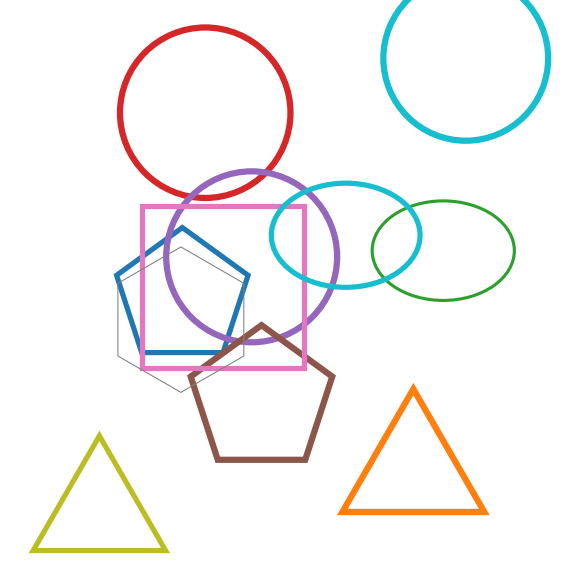[{"shape": "pentagon", "thickness": 2.5, "radius": 0.6, "center": [0.316, 0.485]}, {"shape": "triangle", "thickness": 3, "radius": 0.71, "center": [0.716, 0.184]}, {"shape": "oval", "thickness": 1.5, "radius": 0.62, "center": [0.768, 0.565]}, {"shape": "circle", "thickness": 3, "radius": 0.74, "center": [0.355, 0.804]}, {"shape": "circle", "thickness": 3, "radius": 0.74, "center": [0.436, 0.554]}, {"shape": "pentagon", "thickness": 3, "radius": 0.64, "center": [0.453, 0.307]}, {"shape": "square", "thickness": 2.5, "radius": 0.7, "center": [0.386, 0.501]}, {"shape": "hexagon", "thickness": 0.5, "radius": 0.63, "center": [0.313, 0.446]}, {"shape": "triangle", "thickness": 2.5, "radius": 0.66, "center": [0.172, 0.112]}, {"shape": "circle", "thickness": 3, "radius": 0.71, "center": [0.807, 0.898]}, {"shape": "oval", "thickness": 2.5, "radius": 0.64, "center": [0.599, 0.592]}]